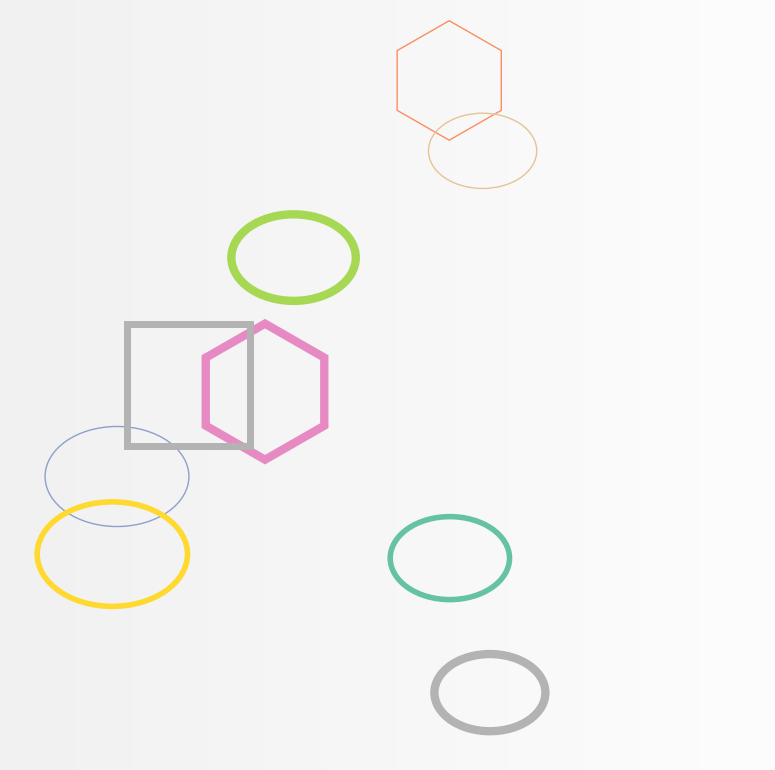[{"shape": "oval", "thickness": 2, "radius": 0.38, "center": [0.58, 0.275]}, {"shape": "hexagon", "thickness": 0.5, "radius": 0.39, "center": [0.58, 0.896]}, {"shape": "oval", "thickness": 0.5, "radius": 0.46, "center": [0.151, 0.381]}, {"shape": "hexagon", "thickness": 3, "radius": 0.44, "center": [0.342, 0.491]}, {"shape": "oval", "thickness": 3, "radius": 0.4, "center": [0.379, 0.665]}, {"shape": "oval", "thickness": 2, "radius": 0.48, "center": [0.145, 0.28]}, {"shape": "oval", "thickness": 0.5, "radius": 0.35, "center": [0.623, 0.804]}, {"shape": "oval", "thickness": 3, "radius": 0.36, "center": [0.632, 0.1]}, {"shape": "square", "thickness": 2.5, "radius": 0.4, "center": [0.243, 0.5]}]